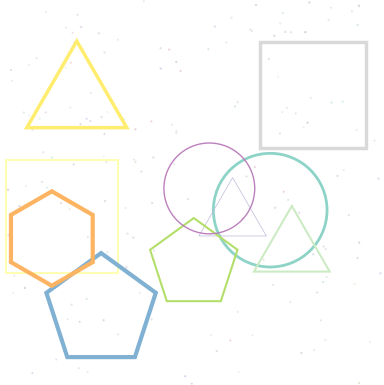[{"shape": "circle", "thickness": 2, "radius": 0.74, "center": [0.702, 0.454]}, {"shape": "square", "thickness": 1.5, "radius": 0.73, "center": [0.162, 0.437]}, {"shape": "triangle", "thickness": 0.5, "radius": 0.51, "center": [0.604, 0.438]}, {"shape": "pentagon", "thickness": 3, "radius": 0.75, "center": [0.263, 0.193]}, {"shape": "hexagon", "thickness": 3, "radius": 0.61, "center": [0.135, 0.38]}, {"shape": "pentagon", "thickness": 1.5, "radius": 0.6, "center": [0.503, 0.314]}, {"shape": "square", "thickness": 2.5, "radius": 0.69, "center": [0.812, 0.753]}, {"shape": "circle", "thickness": 1, "radius": 0.59, "center": [0.544, 0.511]}, {"shape": "triangle", "thickness": 1.5, "radius": 0.57, "center": [0.758, 0.351]}, {"shape": "triangle", "thickness": 2.5, "radius": 0.75, "center": [0.199, 0.743]}]